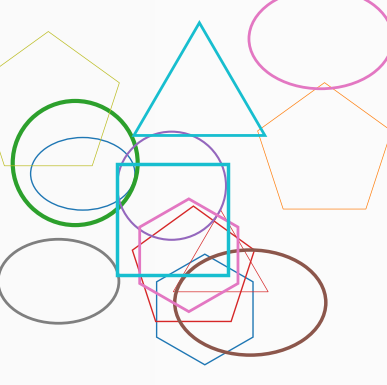[{"shape": "hexagon", "thickness": 1, "radius": 0.72, "center": [0.529, 0.196]}, {"shape": "oval", "thickness": 1, "radius": 0.67, "center": [0.214, 0.549]}, {"shape": "pentagon", "thickness": 0.5, "radius": 0.91, "center": [0.837, 0.604]}, {"shape": "circle", "thickness": 3, "radius": 0.81, "center": [0.194, 0.577]}, {"shape": "triangle", "thickness": 0.5, "radius": 0.71, "center": [0.57, 0.313]}, {"shape": "pentagon", "thickness": 1, "radius": 0.83, "center": [0.499, 0.299]}, {"shape": "circle", "thickness": 1.5, "radius": 0.7, "center": [0.443, 0.518]}, {"shape": "oval", "thickness": 2.5, "radius": 0.97, "center": [0.646, 0.214]}, {"shape": "oval", "thickness": 2, "radius": 0.93, "center": [0.828, 0.899]}, {"shape": "hexagon", "thickness": 2, "radius": 0.73, "center": [0.487, 0.337]}, {"shape": "oval", "thickness": 2, "radius": 0.78, "center": [0.151, 0.269]}, {"shape": "pentagon", "thickness": 0.5, "radius": 0.96, "center": [0.125, 0.725]}, {"shape": "triangle", "thickness": 2, "radius": 0.98, "center": [0.515, 0.746]}, {"shape": "square", "thickness": 2.5, "radius": 0.72, "center": [0.445, 0.43]}]